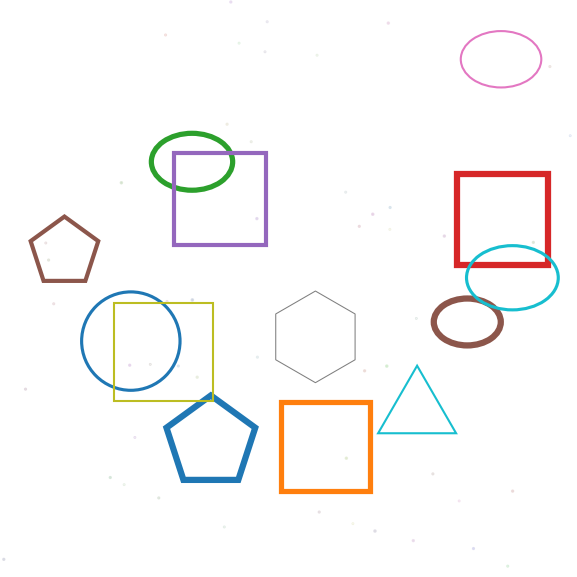[{"shape": "pentagon", "thickness": 3, "radius": 0.4, "center": [0.365, 0.234]}, {"shape": "circle", "thickness": 1.5, "radius": 0.43, "center": [0.227, 0.408]}, {"shape": "square", "thickness": 2.5, "radius": 0.39, "center": [0.564, 0.226]}, {"shape": "oval", "thickness": 2.5, "radius": 0.35, "center": [0.332, 0.719]}, {"shape": "square", "thickness": 3, "radius": 0.39, "center": [0.87, 0.619]}, {"shape": "square", "thickness": 2, "radius": 0.4, "center": [0.38, 0.654]}, {"shape": "oval", "thickness": 3, "radius": 0.29, "center": [0.809, 0.442]}, {"shape": "pentagon", "thickness": 2, "radius": 0.31, "center": [0.112, 0.563]}, {"shape": "oval", "thickness": 1, "radius": 0.35, "center": [0.868, 0.897]}, {"shape": "hexagon", "thickness": 0.5, "radius": 0.4, "center": [0.546, 0.416]}, {"shape": "square", "thickness": 1, "radius": 0.42, "center": [0.283, 0.39]}, {"shape": "oval", "thickness": 1.5, "radius": 0.4, "center": [0.887, 0.518]}, {"shape": "triangle", "thickness": 1, "radius": 0.39, "center": [0.722, 0.288]}]